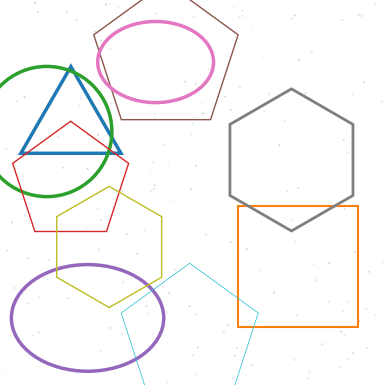[{"shape": "triangle", "thickness": 2.5, "radius": 0.75, "center": [0.184, 0.677]}, {"shape": "square", "thickness": 1.5, "radius": 0.78, "center": [0.774, 0.307]}, {"shape": "circle", "thickness": 2.5, "radius": 0.85, "center": [0.122, 0.658]}, {"shape": "pentagon", "thickness": 1, "radius": 0.79, "center": [0.184, 0.527]}, {"shape": "oval", "thickness": 2.5, "radius": 0.99, "center": [0.227, 0.174]}, {"shape": "pentagon", "thickness": 1, "radius": 0.99, "center": [0.431, 0.849]}, {"shape": "oval", "thickness": 2.5, "radius": 0.75, "center": [0.404, 0.839]}, {"shape": "hexagon", "thickness": 2, "radius": 0.92, "center": [0.757, 0.585]}, {"shape": "hexagon", "thickness": 1, "radius": 0.79, "center": [0.284, 0.359]}, {"shape": "pentagon", "thickness": 0.5, "radius": 0.94, "center": [0.493, 0.129]}]